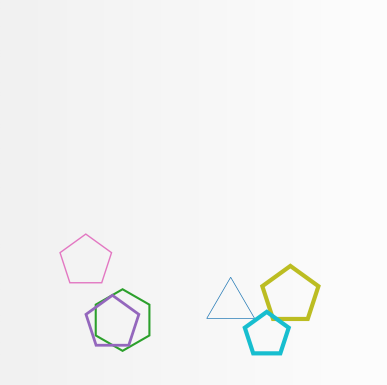[{"shape": "triangle", "thickness": 0.5, "radius": 0.36, "center": [0.595, 0.209]}, {"shape": "hexagon", "thickness": 1.5, "radius": 0.4, "center": [0.316, 0.169]}, {"shape": "pentagon", "thickness": 2, "radius": 0.36, "center": [0.29, 0.161]}, {"shape": "pentagon", "thickness": 1, "radius": 0.35, "center": [0.221, 0.322]}, {"shape": "pentagon", "thickness": 3, "radius": 0.38, "center": [0.749, 0.233]}, {"shape": "pentagon", "thickness": 3, "radius": 0.3, "center": [0.688, 0.13]}]